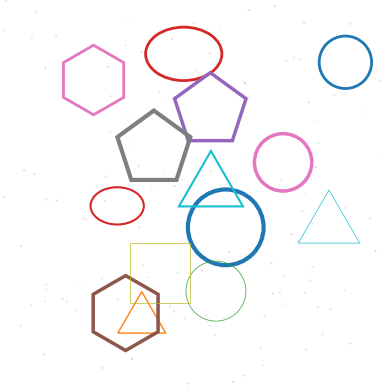[{"shape": "circle", "thickness": 2, "radius": 0.34, "center": [0.897, 0.838]}, {"shape": "circle", "thickness": 3, "radius": 0.49, "center": [0.586, 0.41]}, {"shape": "triangle", "thickness": 1, "radius": 0.36, "center": [0.368, 0.171]}, {"shape": "circle", "thickness": 0.5, "radius": 0.39, "center": [0.561, 0.244]}, {"shape": "oval", "thickness": 1.5, "radius": 0.35, "center": [0.304, 0.465]}, {"shape": "oval", "thickness": 2, "radius": 0.5, "center": [0.477, 0.86]}, {"shape": "pentagon", "thickness": 2.5, "radius": 0.49, "center": [0.546, 0.714]}, {"shape": "hexagon", "thickness": 2.5, "radius": 0.49, "center": [0.326, 0.187]}, {"shape": "hexagon", "thickness": 2, "radius": 0.45, "center": [0.243, 0.792]}, {"shape": "circle", "thickness": 2.5, "radius": 0.37, "center": [0.735, 0.578]}, {"shape": "pentagon", "thickness": 3, "radius": 0.5, "center": [0.4, 0.613]}, {"shape": "square", "thickness": 0.5, "radius": 0.39, "center": [0.415, 0.291]}, {"shape": "triangle", "thickness": 1.5, "radius": 0.48, "center": [0.548, 0.512]}, {"shape": "triangle", "thickness": 0.5, "radius": 0.46, "center": [0.855, 0.415]}]